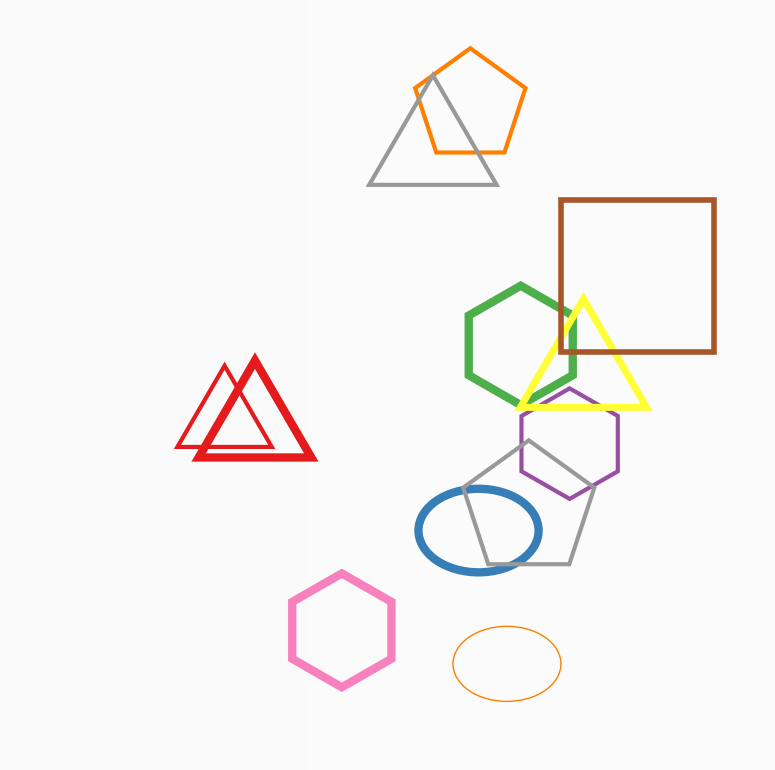[{"shape": "triangle", "thickness": 1.5, "radius": 0.35, "center": [0.29, 0.455]}, {"shape": "triangle", "thickness": 3, "radius": 0.42, "center": [0.329, 0.448]}, {"shape": "oval", "thickness": 3, "radius": 0.39, "center": [0.617, 0.311]}, {"shape": "hexagon", "thickness": 3, "radius": 0.39, "center": [0.672, 0.551]}, {"shape": "hexagon", "thickness": 1.5, "radius": 0.36, "center": [0.735, 0.424]}, {"shape": "oval", "thickness": 0.5, "radius": 0.35, "center": [0.654, 0.138]}, {"shape": "pentagon", "thickness": 1.5, "radius": 0.37, "center": [0.607, 0.863]}, {"shape": "triangle", "thickness": 2.5, "radius": 0.47, "center": [0.753, 0.518]}, {"shape": "square", "thickness": 2, "radius": 0.49, "center": [0.823, 0.642]}, {"shape": "hexagon", "thickness": 3, "radius": 0.37, "center": [0.441, 0.181]}, {"shape": "triangle", "thickness": 1.5, "radius": 0.47, "center": [0.559, 0.807]}, {"shape": "pentagon", "thickness": 1.5, "radius": 0.44, "center": [0.682, 0.339]}]